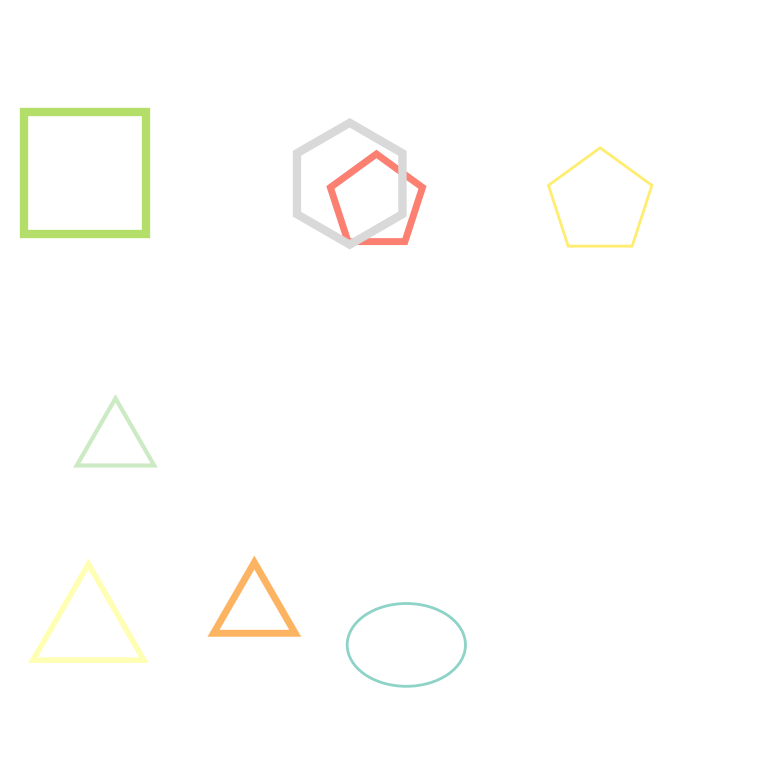[{"shape": "oval", "thickness": 1, "radius": 0.38, "center": [0.528, 0.162]}, {"shape": "triangle", "thickness": 2, "radius": 0.42, "center": [0.115, 0.184]}, {"shape": "pentagon", "thickness": 2.5, "radius": 0.31, "center": [0.489, 0.737]}, {"shape": "triangle", "thickness": 2.5, "radius": 0.31, "center": [0.33, 0.208]}, {"shape": "square", "thickness": 3, "radius": 0.4, "center": [0.11, 0.775]}, {"shape": "hexagon", "thickness": 3, "radius": 0.4, "center": [0.454, 0.761]}, {"shape": "triangle", "thickness": 1.5, "radius": 0.29, "center": [0.15, 0.425]}, {"shape": "pentagon", "thickness": 1, "radius": 0.35, "center": [0.779, 0.737]}]